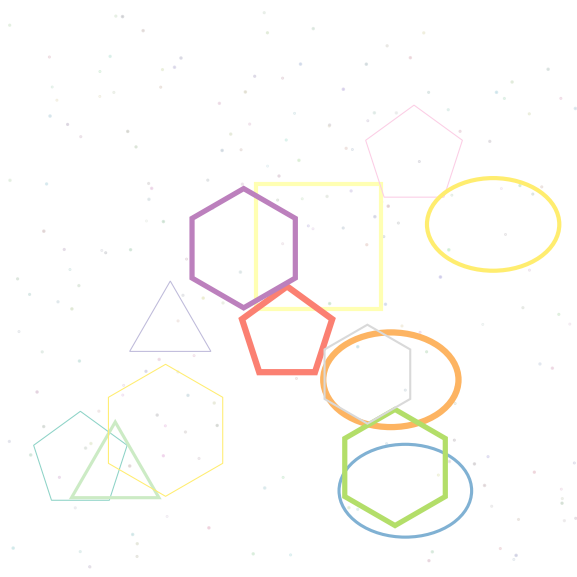[{"shape": "pentagon", "thickness": 0.5, "radius": 0.43, "center": [0.139, 0.202]}, {"shape": "square", "thickness": 2, "radius": 0.54, "center": [0.552, 0.572]}, {"shape": "triangle", "thickness": 0.5, "radius": 0.41, "center": [0.295, 0.431]}, {"shape": "pentagon", "thickness": 3, "radius": 0.41, "center": [0.497, 0.421]}, {"shape": "oval", "thickness": 1.5, "radius": 0.57, "center": [0.702, 0.149]}, {"shape": "oval", "thickness": 3, "radius": 0.59, "center": [0.677, 0.342]}, {"shape": "hexagon", "thickness": 2.5, "radius": 0.5, "center": [0.684, 0.19]}, {"shape": "pentagon", "thickness": 0.5, "radius": 0.44, "center": [0.717, 0.729]}, {"shape": "hexagon", "thickness": 1, "radius": 0.43, "center": [0.636, 0.351]}, {"shape": "hexagon", "thickness": 2.5, "radius": 0.52, "center": [0.422, 0.569]}, {"shape": "triangle", "thickness": 1.5, "radius": 0.44, "center": [0.2, 0.181]}, {"shape": "oval", "thickness": 2, "radius": 0.57, "center": [0.854, 0.611]}, {"shape": "hexagon", "thickness": 0.5, "radius": 0.57, "center": [0.287, 0.254]}]